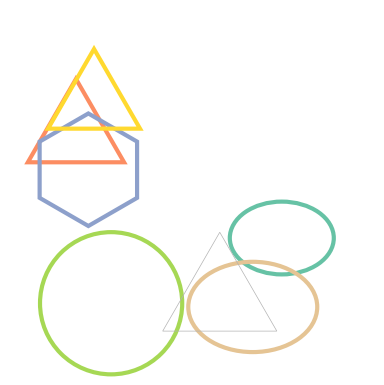[{"shape": "oval", "thickness": 3, "radius": 0.68, "center": [0.732, 0.382]}, {"shape": "triangle", "thickness": 3, "radius": 0.72, "center": [0.197, 0.651]}, {"shape": "hexagon", "thickness": 3, "radius": 0.73, "center": [0.229, 0.559]}, {"shape": "circle", "thickness": 3, "radius": 0.92, "center": [0.289, 0.212]}, {"shape": "triangle", "thickness": 3, "radius": 0.69, "center": [0.244, 0.735]}, {"shape": "oval", "thickness": 3, "radius": 0.84, "center": [0.657, 0.203]}, {"shape": "triangle", "thickness": 0.5, "radius": 0.86, "center": [0.571, 0.226]}]